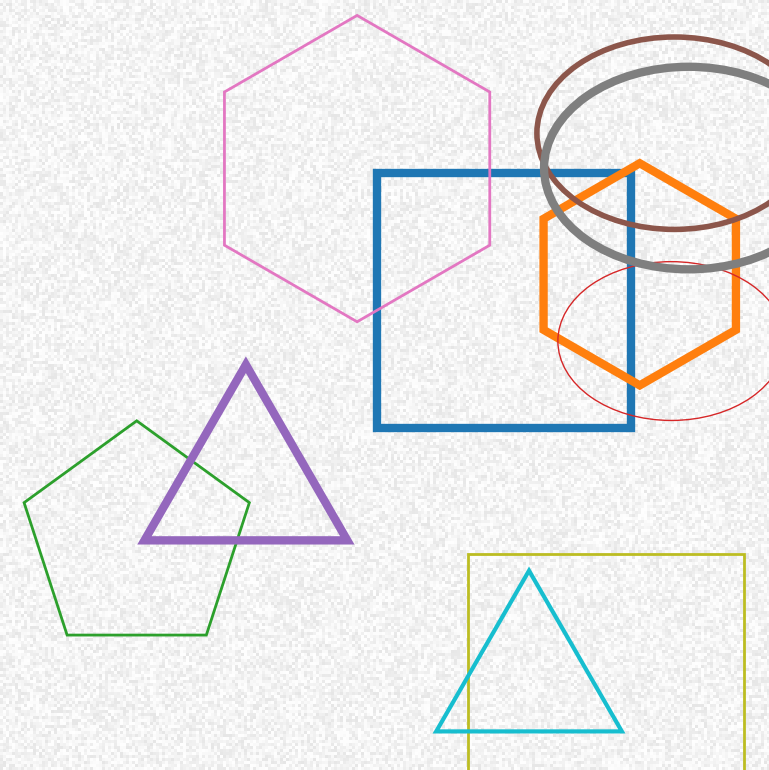[{"shape": "square", "thickness": 3, "radius": 0.83, "center": [0.655, 0.61]}, {"shape": "hexagon", "thickness": 3, "radius": 0.72, "center": [0.831, 0.644]}, {"shape": "pentagon", "thickness": 1, "radius": 0.77, "center": [0.178, 0.3]}, {"shape": "oval", "thickness": 0.5, "radius": 0.74, "center": [0.872, 0.557]}, {"shape": "triangle", "thickness": 3, "radius": 0.76, "center": [0.319, 0.374]}, {"shape": "oval", "thickness": 2, "radius": 0.89, "center": [0.876, 0.827]}, {"shape": "hexagon", "thickness": 1, "radius": 0.99, "center": [0.464, 0.781]}, {"shape": "oval", "thickness": 3, "radius": 0.94, "center": [0.894, 0.782]}, {"shape": "square", "thickness": 1, "radius": 0.9, "center": [0.787, 0.101]}, {"shape": "triangle", "thickness": 1.5, "radius": 0.7, "center": [0.687, 0.12]}]